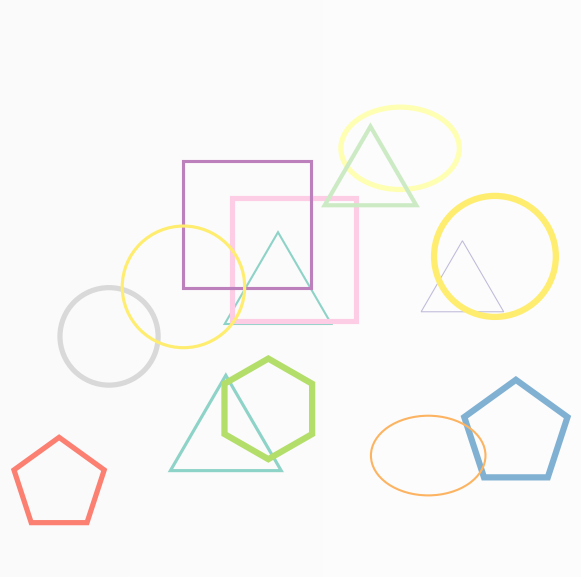[{"shape": "triangle", "thickness": 1.5, "radius": 0.55, "center": [0.388, 0.239]}, {"shape": "triangle", "thickness": 1, "radius": 0.53, "center": [0.478, 0.491]}, {"shape": "oval", "thickness": 2.5, "radius": 0.51, "center": [0.688, 0.742]}, {"shape": "triangle", "thickness": 0.5, "radius": 0.41, "center": [0.796, 0.5]}, {"shape": "pentagon", "thickness": 2.5, "radius": 0.41, "center": [0.102, 0.16]}, {"shape": "pentagon", "thickness": 3, "radius": 0.47, "center": [0.888, 0.248]}, {"shape": "oval", "thickness": 1, "radius": 0.49, "center": [0.737, 0.21]}, {"shape": "hexagon", "thickness": 3, "radius": 0.44, "center": [0.462, 0.291]}, {"shape": "square", "thickness": 2.5, "radius": 0.53, "center": [0.505, 0.55]}, {"shape": "circle", "thickness": 2.5, "radius": 0.42, "center": [0.188, 0.417]}, {"shape": "square", "thickness": 1.5, "radius": 0.55, "center": [0.426, 0.61]}, {"shape": "triangle", "thickness": 2, "radius": 0.45, "center": [0.637, 0.689]}, {"shape": "circle", "thickness": 3, "radius": 0.52, "center": [0.852, 0.555]}, {"shape": "circle", "thickness": 1.5, "radius": 0.53, "center": [0.316, 0.502]}]